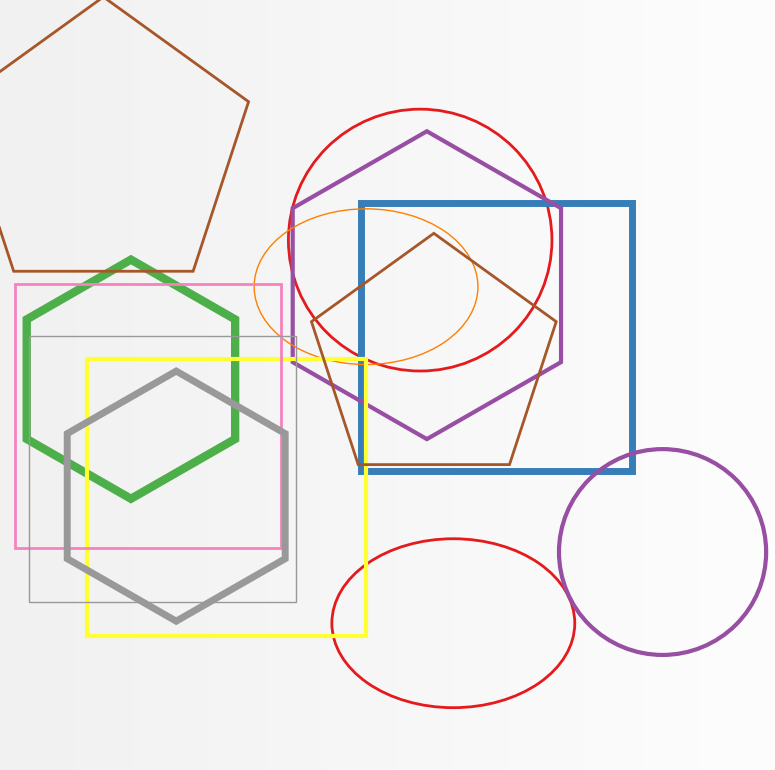[{"shape": "oval", "thickness": 1, "radius": 0.78, "center": [0.585, 0.191]}, {"shape": "circle", "thickness": 1, "radius": 0.85, "center": [0.542, 0.688]}, {"shape": "square", "thickness": 2.5, "radius": 0.87, "center": [0.641, 0.562]}, {"shape": "hexagon", "thickness": 3, "radius": 0.78, "center": [0.169, 0.508]}, {"shape": "circle", "thickness": 1.5, "radius": 0.67, "center": [0.855, 0.283]}, {"shape": "hexagon", "thickness": 1.5, "radius": 1.0, "center": [0.551, 0.63]}, {"shape": "oval", "thickness": 0.5, "radius": 0.72, "center": [0.472, 0.628]}, {"shape": "square", "thickness": 1.5, "radius": 0.9, "center": [0.292, 0.354]}, {"shape": "pentagon", "thickness": 1, "radius": 0.98, "center": [0.133, 0.807]}, {"shape": "pentagon", "thickness": 1, "radius": 0.83, "center": [0.56, 0.531]}, {"shape": "square", "thickness": 1, "radius": 0.86, "center": [0.19, 0.459]}, {"shape": "hexagon", "thickness": 2.5, "radius": 0.81, "center": [0.227, 0.356]}, {"shape": "square", "thickness": 0.5, "radius": 0.86, "center": [0.21, 0.39]}]